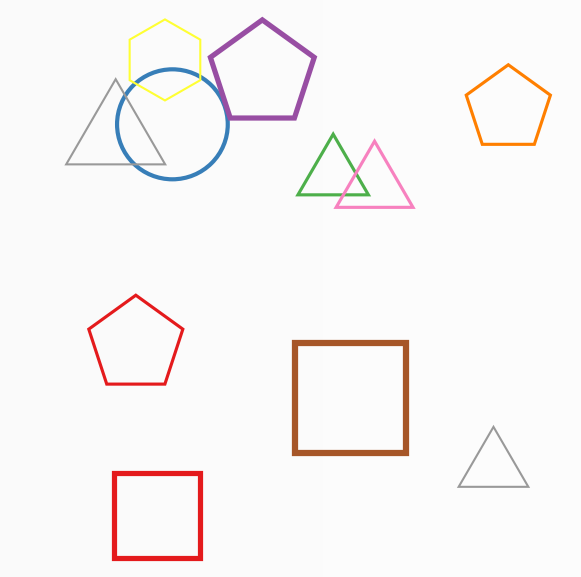[{"shape": "square", "thickness": 2.5, "radius": 0.37, "center": [0.27, 0.106]}, {"shape": "pentagon", "thickness": 1.5, "radius": 0.43, "center": [0.234, 0.403]}, {"shape": "circle", "thickness": 2, "radius": 0.48, "center": [0.297, 0.784]}, {"shape": "triangle", "thickness": 1.5, "radius": 0.35, "center": [0.573, 0.697]}, {"shape": "pentagon", "thickness": 2.5, "radius": 0.47, "center": [0.451, 0.871]}, {"shape": "pentagon", "thickness": 1.5, "radius": 0.38, "center": [0.875, 0.811]}, {"shape": "hexagon", "thickness": 1, "radius": 0.35, "center": [0.284, 0.895]}, {"shape": "square", "thickness": 3, "radius": 0.48, "center": [0.603, 0.31]}, {"shape": "triangle", "thickness": 1.5, "radius": 0.38, "center": [0.644, 0.678]}, {"shape": "triangle", "thickness": 1, "radius": 0.35, "center": [0.849, 0.191]}, {"shape": "triangle", "thickness": 1, "radius": 0.49, "center": [0.199, 0.764]}]